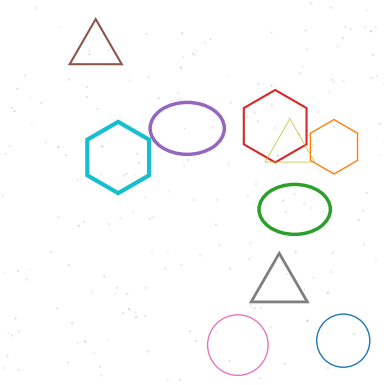[{"shape": "circle", "thickness": 1, "radius": 0.35, "center": [0.892, 0.115]}, {"shape": "hexagon", "thickness": 1, "radius": 0.35, "center": [0.867, 0.619]}, {"shape": "oval", "thickness": 2.5, "radius": 0.46, "center": [0.765, 0.456]}, {"shape": "hexagon", "thickness": 1.5, "radius": 0.47, "center": [0.715, 0.672]}, {"shape": "oval", "thickness": 2.5, "radius": 0.48, "center": [0.486, 0.667]}, {"shape": "triangle", "thickness": 1.5, "radius": 0.39, "center": [0.249, 0.872]}, {"shape": "circle", "thickness": 1, "radius": 0.39, "center": [0.618, 0.104]}, {"shape": "triangle", "thickness": 2, "radius": 0.42, "center": [0.725, 0.258]}, {"shape": "triangle", "thickness": 0.5, "radius": 0.37, "center": [0.753, 0.616]}, {"shape": "hexagon", "thickness": 3, "radius": 0.46, "center": [0.307, 0.591]}]